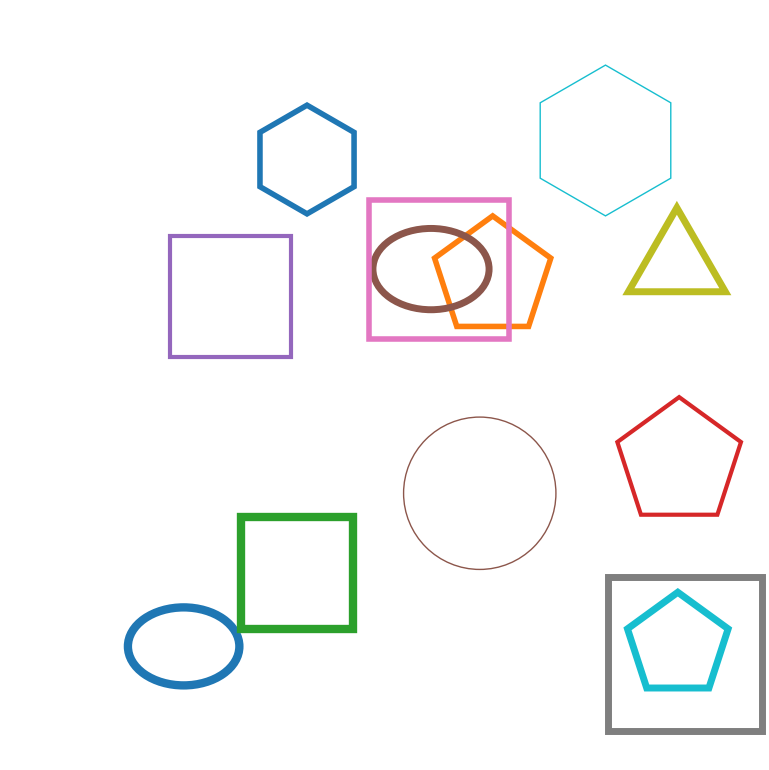[{"shape": "oval", "thickness": 3, "radius": 0.36, "center": [0.238, 0.161]}, {"shape": "hexagon", "thickness": 2, "radius": 0.35, "center": [0.399, 0.793]}, {"shape": "pentagon", "thickness": 2, "radius": 0.4, "center": [0.64, 0.64]}, {"shape": "square", "thickness": 3, "radius": 0.36, "center": [0.385, 0.255]}, {"shape": "pentagon", "thickness": 1.5, "radius": 0.42, "center": [0.882, 0.4]}, {"shape": "square", "thickness": 1.5, "radius": 0.39, "center": [0.299, 0.615]}, {"shape": "oval", "thickness": 2.5, "radius": 0.38, "center": [0.56, 0.651]}, {"shape": "circle", "thickness": 0.5, "radius": 0.49, "center": [0.623, 0.359]}, {"shape": "square", "thickness": 2, "radius": 0.45, "center": [0.57, 0.65]}, {"shape": "square", "thickness": 2.5, "radius": 0.5, "center": [0.89, 0.15]}, {"shape": "triangle", "thickness": 2.5, "radius": 0.36, "center": [0.879, 0.657]}, {"shape": "hexagon", "thickness": 0.5, "radius": 0.49, "center": [0.786, 0.818]}, {"shape": "pentagon", "thickness": 2.5, "radius": 0.34, "center": [0.88, 0.162]}]